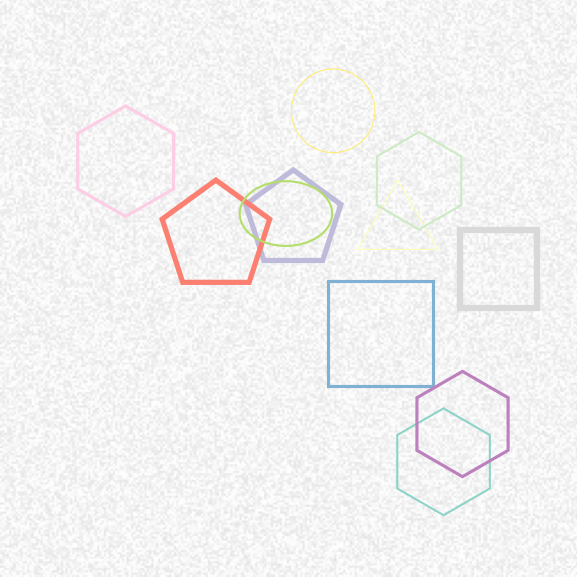[{"shape": "hexagon", "thickness": 1, "radius": 0.46, "center": [0.768, 0.2]}, {"shape": "triangle", "thickness": 0.5, "radius": 0.4, "center": [0.689, 0.607]}, {"shape": "pentagon", "thickness": 2.5, "radius": 0.43, "center": [0.508, 0.618]}, {"shape": "pentagon", "thickness": 2.5, "radius": 0.49, "center": [0.374, 0.589]}, {"shape": "square", "thickness": 1.5, "radius": 0.45, "center": [0.659, 0.422]}, {"shape": "oval", "thickness": 1, "radius": 0.4, "center": [0.495, 0.629]}, {"shape": "hexagon", "thickness": 1.5, "radius": 0.48, "center": [0.218, 0.72]}, {"shape": "square", "thickness": 3, "radius": 0.34, "center": [0.863, 0.534]}, {"shape": "hexagon", "thickness": 1.5, "radius": 0.46, "center": [0.801, 0.265]}, {"shape": "hexagon", "thickness": 1, "radius": 0.42, "center": [0.726, 0.686]}, {"shape": "circle", "thickness": 0.5, "radius": 0.36, "center": [0.577, 0.807]}]